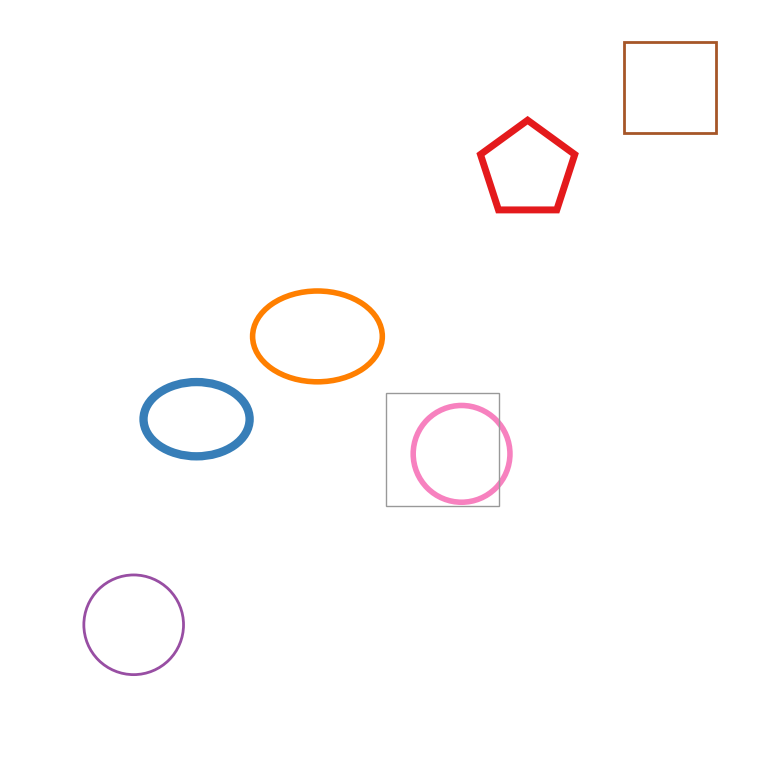[{"shape": "pentagon", "thickness": 2.5, "radius": 0.32, "center": [0.685, 0.779]}, {"shape": "oval", "thickness": 3, "radius": 0.34, "center": [0.255, 0.456]}, {"shape": "circle", "thickness": 1, "radius": 0.32, "center": [0.174, 0.189]}, {"shape": "oval", "thickness": 2, "radius": 0.42, "center": [0.412, 0.563]}, {"shape": "square", "thickness": 1, "radius": 0.3, "center": [0.87, 0.887]}, {"shape": "circle", "thickness": 2, "radius": 0.31, "center": [0.599, 0.411]}, {"shape": "square", "thickness": 0.5, "radius": 0.37, "center": [0.575, 0.416]}]